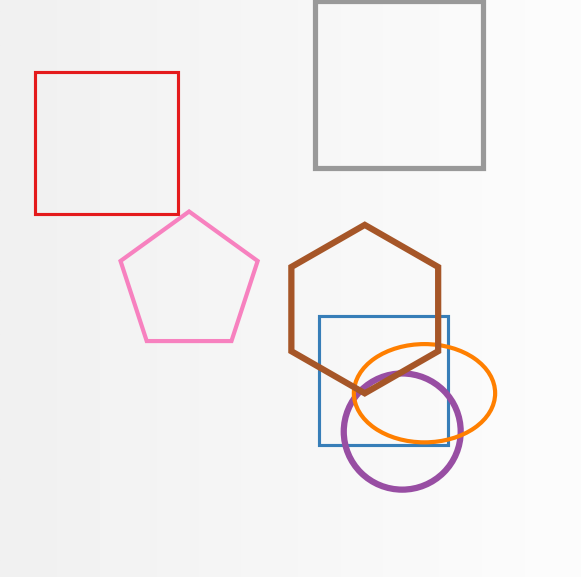[{"shape": "square", "thickness": 1.5, "radius": 0.62, "center": [0.184, 0.751]}, {"shape": "square", "thickness": 1.5, "radius": 0.56, "center": [0.66, 0.34]}, {"shape": "circle", "thickness": 3, "radius": 0.5, "center": [0.692, 0.252]}, {"shape": "oval", "thickness": 2, "radius": 0.61, "center": [0.73, 0.318]}, {"shape": "hexagon", "thickness": 3, "radius": 0.73, "center": [0.628, 0.464]}, {"shape": "pentagon", "thickness": 2, "radius": 0.62, "center": [0.325, 0.509]}, {"shape": "square", "thickness": 2.5, "radius": 0.72, "center": [0.687, 0.853]}]